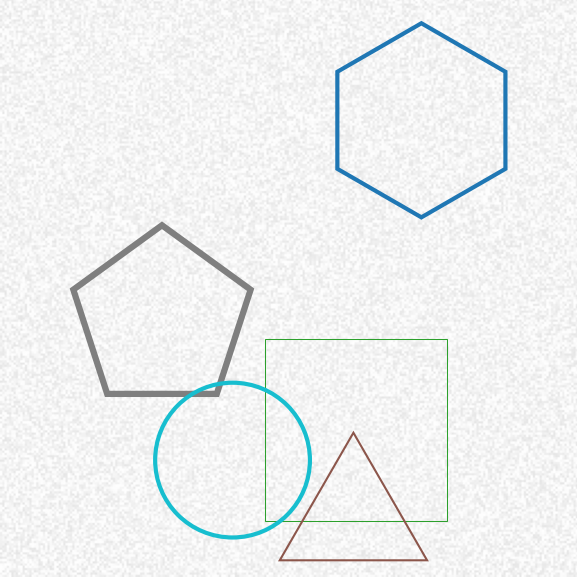[{"shape": "hexagon", "thickness": 2, "radius": 0.84, "center": [0.73, 0.791]}, {"shape": "square", "thickness": 0.5, "radius": 0.79, "center": [0.617, 0.255]}, {"shape": "triangle", "thickness": 1, "radius": 0.74, "center": [0.612, 0.103]}, {"shape": "pentagon", "thickness": 3, "radius": 0.81, "center": [0.28, 0.448]}, {"shape": "circle", "thickness": 2, "radius": 0.67, "center": [0.403, 0.202]}]